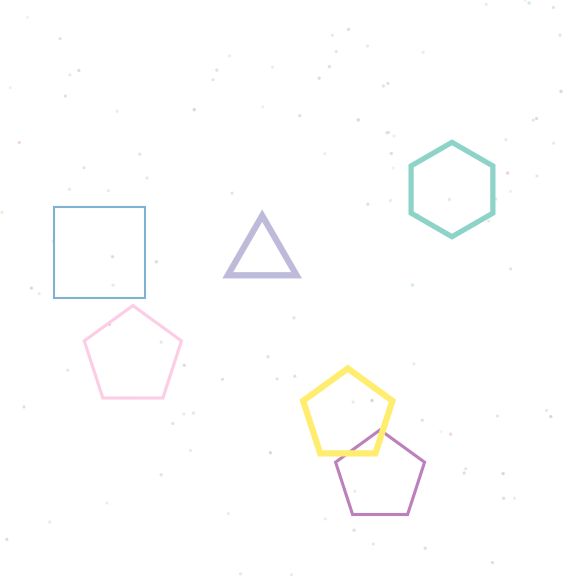[{"shape": "hexagon", "thickness": 2.5, "radius": 0.41, "center": [0.783, 0.671]}, {"shape": "triangle", "thickness": 3, "radius": 0.34, "center": [0.454, 0.557]}, {"shape": "square", "thickness": 1, "radius": 0.39, "center": [0.172, 0.562]}, {"shape": "pentagon", "thickness": 1.5, "radius": 0.44, "center": [0.23, 0.382]}, {"shape": "pentagon", "thickness": 1.5, "radius": 0.41, "center": [0.658, 0.174]}, {"shape": "pentagon", "thickness": 3, "radius": 0.41, "center": [0.602, 0.28]}]